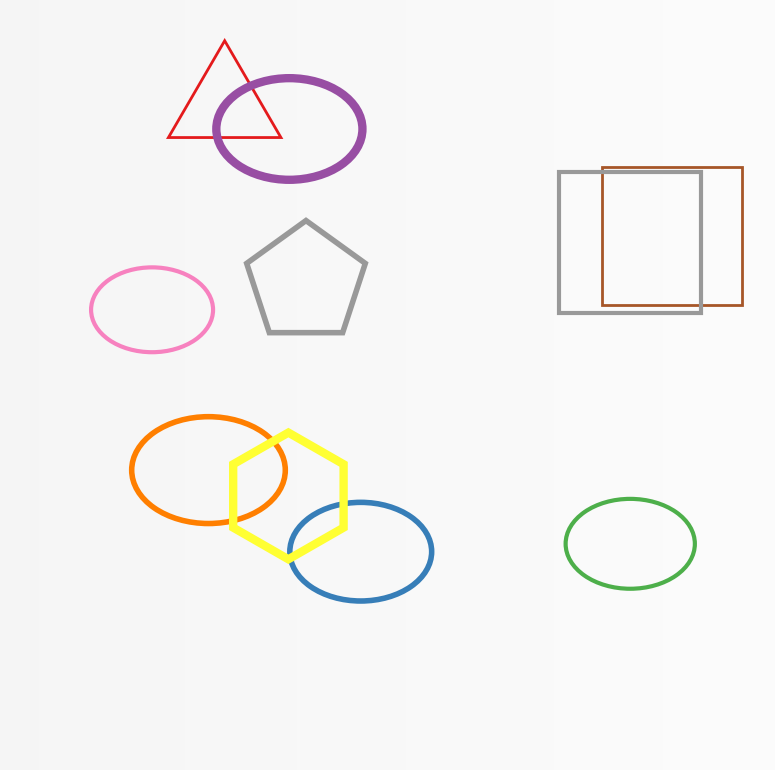[{"shape": "triangle", "thickness": 1, "radius": 0.42, "center": [0.29, 0.863]}, {"shape": "oval", "thickness": 2, "radius": 0.46, "center": [0.465, 0.284]}, {"shape": "oval", "thickness": 1.5, "radius": 0.42, "center": [0.813, 0.294]}, {"shape": "oval", "thickness": 3, "radius": 0.47, "center": [0.373, 0.832]}, {"shape": "oval", "thickness": 2, "radius": 0.5, "center": [0.269, 0.389]}, {"shape": "hexagon", "thickness": 3, "radius": 0.41, "center": [0.372, 0.356]}, {"shape": "square", "thickness": 1, "radius": 0.45, "center": [0.867, 0.694]}, {"shape": "oval", "thickness": 1.5, "radius": 0.39, "center": [0.196, 0.598]}, {"shape": "square", "thickness": 1.5, "radius": 0.46, "center": [0.813, 0.685]}, {"shape": "pentagon", "thickness": 2, "radius": 0.4, "center": [0.395, 0.633]}]